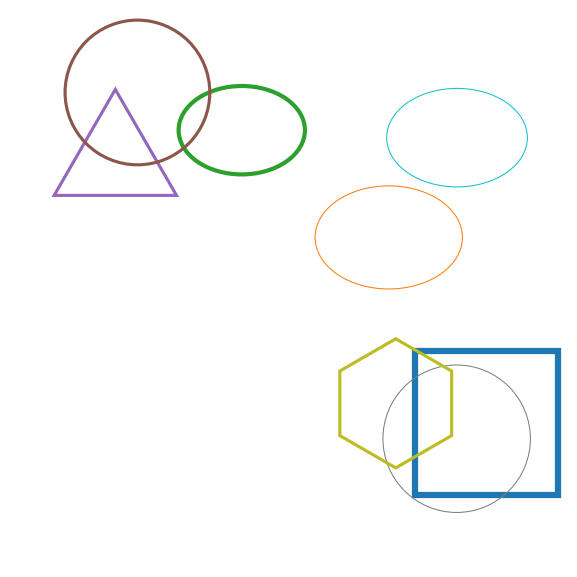[{"shape": "square", "thickness": 3, "radius": 0.62, "center": [0.843, 0.267]}, {"shape": "oval", "thickness": 0.5, "radius": 0.64, "center": [0.673, 0.588]}, {"shape": "oval", "thickness": 2, "radius": 0.55, "center": [0.419, 0.774]}, {"shape": "triangle", "thickness": 1.5, "radius": 0.61, "center": [0.2, 0.722]}, {"shape": "circle", "thickness": 1.5, "radius": 0.63, "center": [0.238, 0.839]}, {"shape": "circle", "thickness": 0.5, "radius": 0.64, "center": [0.791, 0.239]}, {"shape": "hexagon", "thickness": 1.5, "radius": 0.56, "center": [0.685, 0.301]}, {"shape": "oval", "thickness": 0.5, "radius": 0.61, "center": [0.791, 0.761]}]